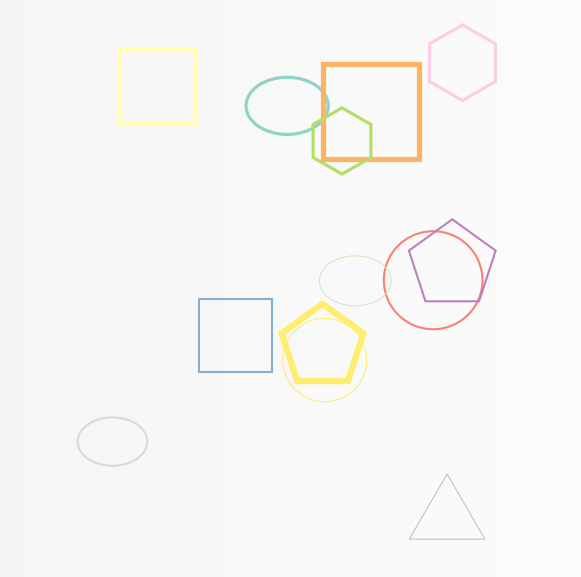[{"shape": "oval", "thickness": 1.5, "radius": 0.35, "center": [0.494, 0.816]}, {"shape": "square", "thickness": 2, "radius": 0.33, "center": [0.272, 0.849]}, {"shape": "triangle", "thickness": 0.5, "radius": 0.38, "center": [0.769, 0.103]}, {"shape": "circle", "thickness": 1, "radius": 0.42, "center": [0.745, 0.514]}, {"shape": "square", "thickness": 1, "radius": 0.32, "center": [0.405, 0.418]}, {"shape": "square", "thickness": 2.5, "radius": 0.41, "center": [0.639, 0.806]}, {"shape": "hexagon", "thickness": 1.5, "radius": 0.29, "center": [0.588, 0.755]}, {"shape": "hexagon", "thickness": 1.5, "radius": 0.33, "center": [0.796, 0.891]}, {"shape": "oval", "thickness": 1, "radius": 0.3, "center": [0.193, 0.234]}, {"shape": "pentagon", "thickness": 1, "radius": 0.39, "center": [0.778, 0.541]}, {"shape": "oval", "thickness": 0.5, "radius": 0.31, "center": [0.611, 0.513]}, {"shape": "pentagon", "thickness": 3, "radius": 0.37, "center": [0.555, 0.399]}, {"shape": "circle", "thickness": 0.5, "radius": 0.36, "center": [0.559, 0.376]}]